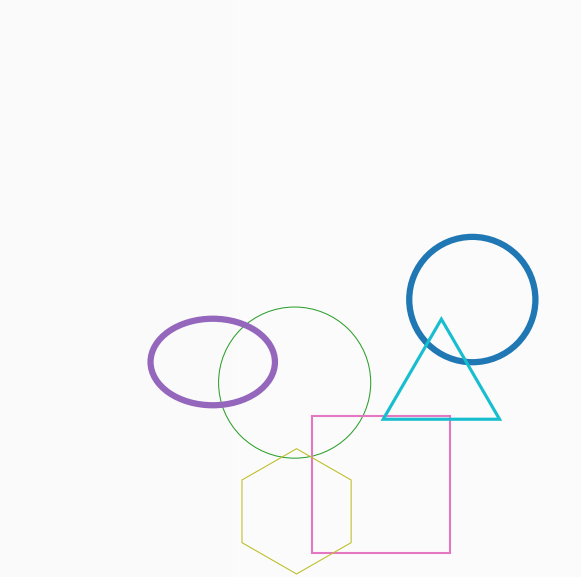[{"shape": "circle", "thickness": 3, "radius": 0.54, "center": [0.813, 0.48]}, {"shape": "circle", "thickness": 0.5, "radius": 0.65, "center": [0.507, 0.337]}, {"shape": "oval", "thickness": 3, "radius": 0.54, "center": [0.366, 0.372]}, {"shape": "square", "thickness": 1, "radius": 0.59, "center": [0.655, 0.16]}, {"shape": "hexagon", "thickness": 0.5, "radius": 0.54, "center": [0.51, 0.114]}, {"shape": "triangle", "thickness": 1.5, "radius": 0.58, "center": [0.759, 0.331]}]